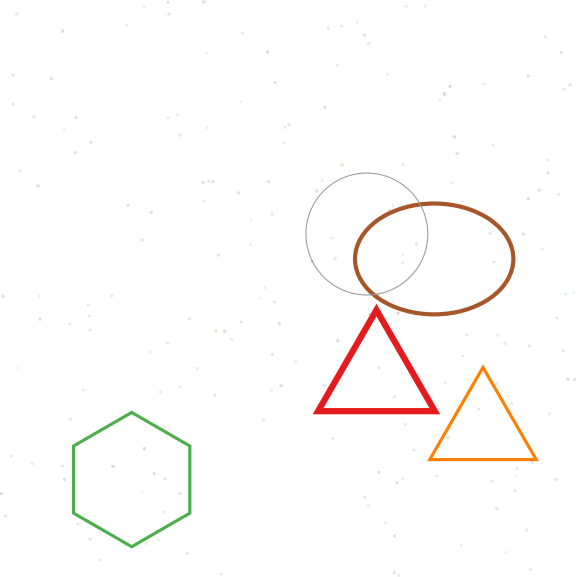[{"shape": "triangle", "thickness": 3, "radius": 0.58, "center": [0.652, 0.346]}, {"shape": "hexagon", "thickness": 1.5, "radius": 0.58, "center": [0.228, 0.169]}, {"shape": "triangle", "thickness": 1.5, "radius": 0.53, "center": [0.836, 0.257]}, {"shape": "oval", "thickness": 2, "radius": 0.69, "center": [0.752, 0.551]}, {"shape": "circle", "thickness": 0.5, "radius": 0.53, "center": [0.635, 0.594]}]